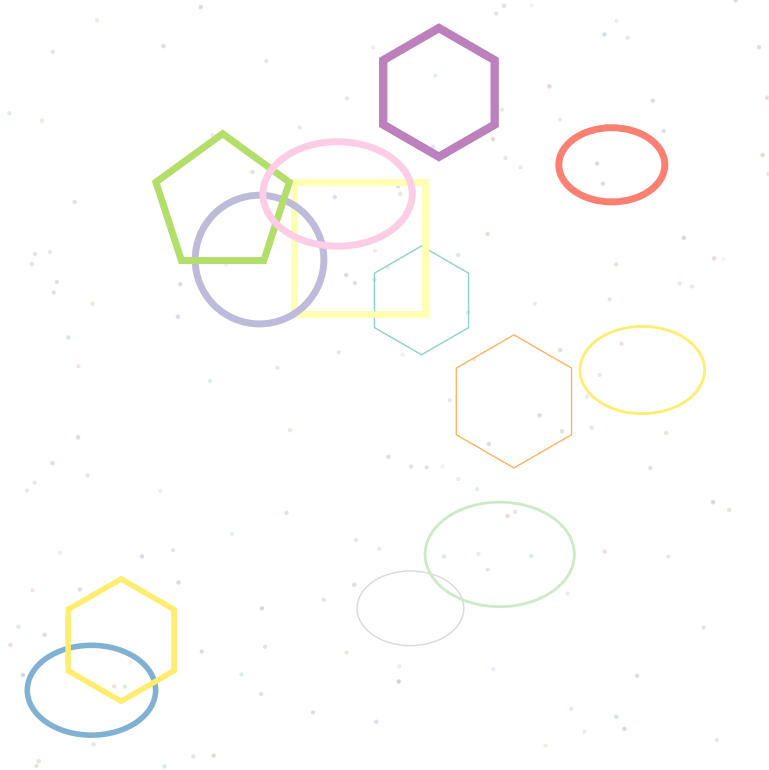[{"shape": "hexagon", "thickness": 0.5, "radius": 0.35, "center": [0.547, 0.61]}, {"shape": "square", "thickness": 2.5, "radius": 0.43, "center": [0.467, 0.678]}, {"shape": "circle", "thickness": 2.5, "radius": 0.42, "center": [0.337, 0.663]}, {"shape": "oval", "thickness": 2.5, "radius": 0.34, "center": [0.795, 0.786]}, {"shape": "oval", "thickness": 2, "radius": 0.42, "center": [0.119, 0.104]}, {"shape": "hexagon", "thickness": 0.5, "radius": 0.43, "center": [0.667, 0.479]}, {"shape": "pentagon", "thickness": 2.5, "radius": 0.46, "center": [0.289, 0.735]}, {"shape": "oval", "thickness": 2.5, "radius": 0.48, "center": [0.438, 0.748]}, {"shape": "oval", "thickness": 0.5, "radius": 0.35, "center": [0.533, 0.21]}, {"shape": "hexagon", "thickness": 3, "radius": 0.42, "center": [0.57, 0.88]}, {"shape": "oval", "thickness": 1, "radius": 0.48, "center": [0.649, 0.28]}, {"shape": "hexagon", "thickness": 2, "radius": 0.4, "center": [0.157, 0.169]}, {"shape": "oval", "thickness": 1, "radius": 0.4, "center": [0.834, 0.519]}]